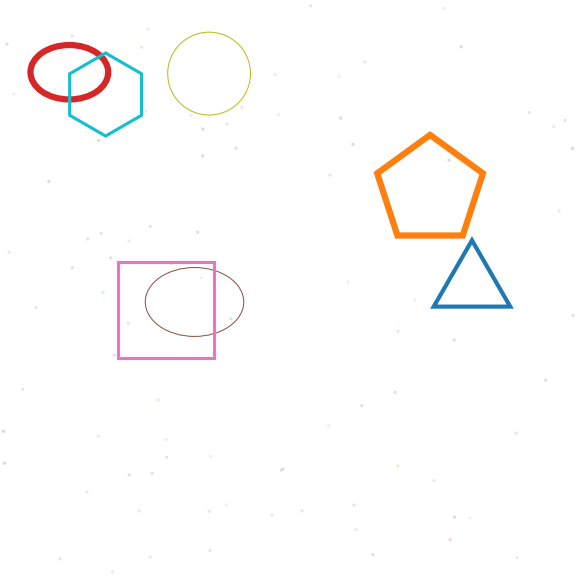[{"shape": "triangle", "thickness": 2, "radius": 0.38, "center": [0.817, 0.506]}, {"shape": "pentagon", "thickness": 3, "radius": 0.48, "center": [0.745, 0.669]}, {"shape": "oval", "thickness": 3, "radius": 0.34, "center": [0.12, 0.874]}, {"shape": "oval", "thickness": 0.5, "radius": 0.43, "center": [0.337, 0.476]}, {"shape": "square", "thickness": 1.5, "radius": 0.42, "center": [0.288, 0.463]}, {"shape": "circle", "thickness": 0.5, "radius": 0.36, "center": [0.362, 0.872]}, {"shape": "hexagon", "thickness": 1.5, "radius": 0.36, "center": [0.183, 0.835]}]